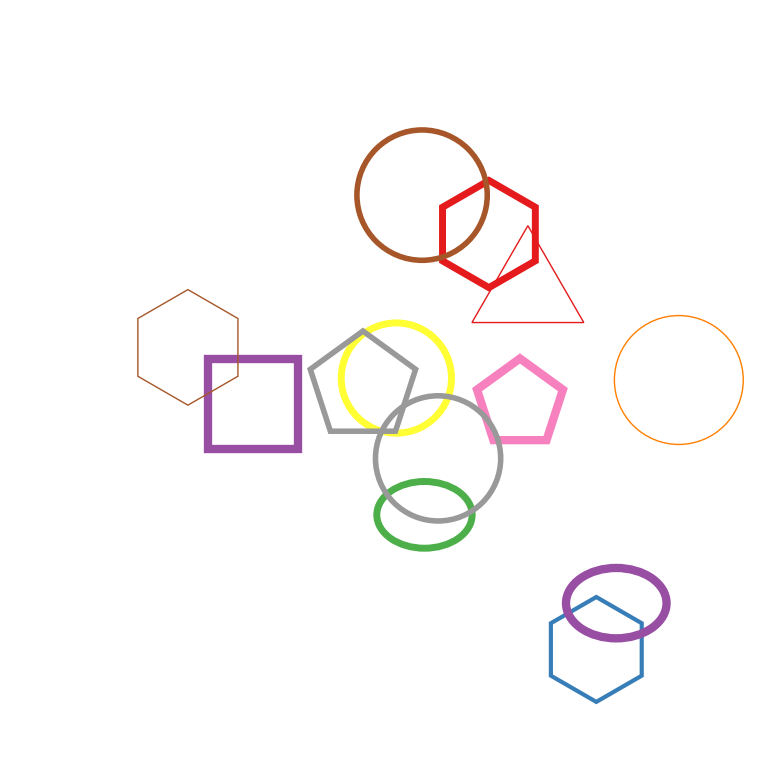[{"shape": "hexagon", "thickness": 2.5, "radius": 0.35, "center": [0.635, 0.696]}, {"shape": "triangle", "thickness": 0.5, "radius": 0.42, "center": [0.686, 0.623]}, {"shape": "hexagon", "thickness": 1.5, "radius": 0.34, "center": [0.774, 0.157]}, {"shape": "oval", "thickness": 2.5, "radius": 0.31, "center": [0.551, 0.331]}, {"shape": "oval", "thickness": 3, "radius": 0.33, "center": [0.8, 0.217]}, {"shape": "square", "thickness": 3, "radius": 0.29, "center": [0.328, 0.475]}, {"shape": "circle", "thickness": 0.5, "radius": 0.42, "center": [0.882, 0.506]}, {"shape": "circle", "thickness": 2.5, "radius": 0.36, "center": [0.515, 0.509]}, {"shape": "hexagon", "thickness": 0.5, "radius": 0.38, "center": [0.244, 0.549]}, {"shape": "circle", "thickness": 2, "radius": 0.42, "center": [0.548, 0.747]}, {"shape": "pentagon", "thickness": 3, "radius": 0.29, "center": [0.675, 0.476]}, {"shape": "pentagon", "thickness": 2, "radius": 0.36, "center": [0.471, 0.498]}, {"shape": "circle", "thickness": 2, "radius": 0.41, "center": [0.569, 0.405]}]